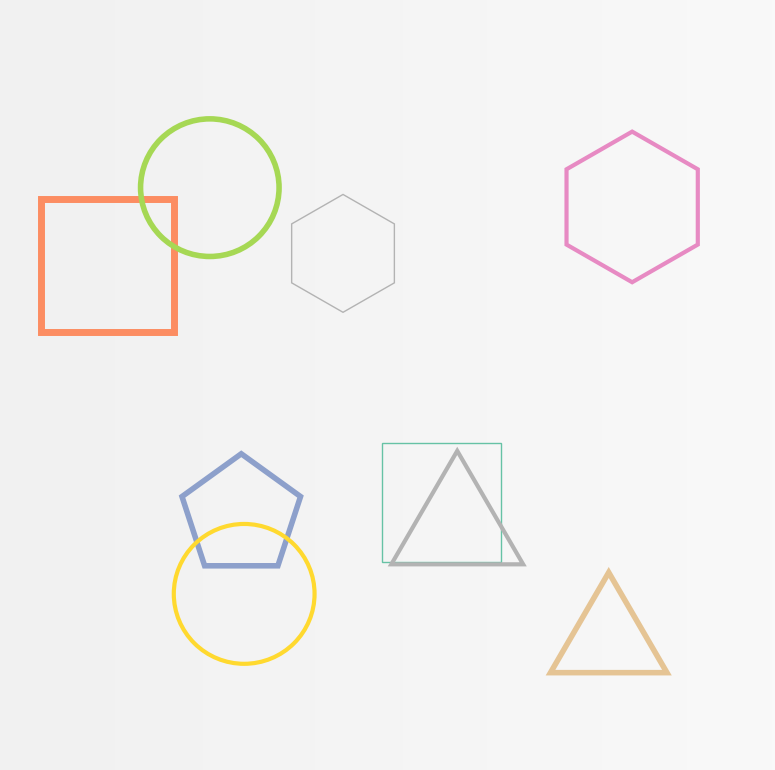[{"shape": "square", "thickness": 0.5, "radius": 0.39, "center": [0.569, 0.348]}, {"shape": "square", "thickness": 2.5, "radius": 0.43, "center": [0.139, 0.655]}, {"shape": "pentagon", "thickness": 2, "radius": 0.4, "center": [0.311, 0.33]}, {"shape": "hexagon", "thickness": 1.5, "radius": 0.49, "center": [0.816, 0.731]}, {"shape": "circle", "thickness": 2, "radius": 0.45, "center": [0.271, 0.756]}, {"shape": "circle", "thickness": 1.5, "radius": 0.45, "center": [0.315, 0.229]}, {"shape": "triangle", "thickness": 2, "radius": 0.43, "center": [0.785, 0.17]}, {"shape": "hexagon", "thickness": 0.5, "radius": 0.38, "center": [0.443, 0.671]}, {"shape": "triangle", "thickness": 1.5, "radius": 0.49, "center": [0.59, 0.316]}]